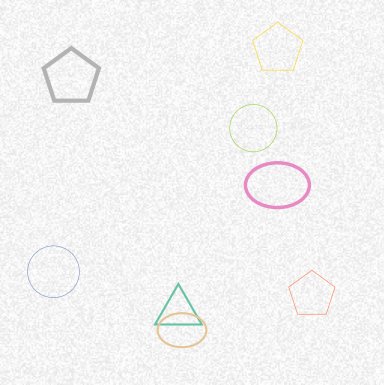[{"shape": "triangle", "thickness": 1.5, "radius": 0.35, "center": [0.463, 0.192]}, {"shape": "pentagon", "thickness": 0.5, "radius": 0.32, "center": [0.81, 0.235]}, {"shape": "circle", "thickness": 0.5, "radius": 0.34, "center": [0.139, 0.294]}, {"shape": "oval", "thickness": 2.5, "radius": 0.42, "center": [0.721, 0.519]}, {"shape": "circle", "thickness": 0.5, "radius": 0.31, "center": [0.658, 0.667]}, {"shape": "pentagon", "thickness": 0.5, "radius": 0.34, "center": [0.721, 0.873]}, {"shape": "oval", "thickness": 1.5, "radius": 0.32, "center": [0.473, 0.142]}, {"shape": "pentagon", "thickness": 3, "radius": 0.38, "center": [0.185, 0.8]}]